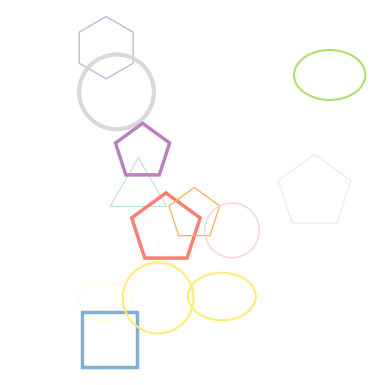[{"shape": "triangle", "thickness": 0.5, "radius": 0.42, "center": [0.359, 0.506]}, {"shape": "oval", "thickness": 0.5, "radius": 0.36, "center": [0.272, 0.216]}, {"shape": "hexagon", "thickness": 1, "radius": 0.4, "center": [0.276, 0.876]}, {"shape": "pentagon", "thickness": 2.5, "radius": 0.47, "center": [0.431, 0.405]}, {"shape": "square", "thickness": 2.5, "radius": 0.36, "center": [0.284, 0.118]}, {"shape": "pentagon", "thickness": 1, "radius": 0.35, "center": [0.505, 0.444]}, {"shape": "oval", "thickness": 1.5, "radius": 0.46, "center": [0.856, 0.805]}, {"shape": "circle", "thickness": 1, "radius": 0.35, "center": [0.603, 0.402]}, {"shape": "circle", "thickness": 3, "radius": 0.49, "center": [0.303, 0.761]}, {"shape": "pentagon", "thickness": 2.5, "radius": 0.37, "center": [0.37, 0.606]}, {"shape": "pentagon", "thickness": 0.5, "radius": 0.49, "center": [0.817, 0.501]}, {"shape": "circle", "thickness": 1.5, "radius": 0.46, "center": [0.411, 0.226]}, {"shape": "oval", "thickness": 1.5, "radius": 0.44, "center": [0.576, 0.23]}]